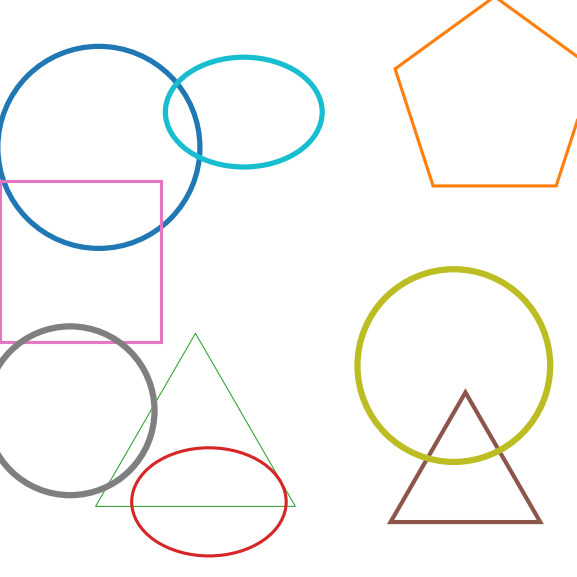[{"shape": "circle", "thickness": 2.5, "radius": 0.87, "center": [0.171, 0.744]}, {"shape": "pentagon", "thickness": 1.5, "radius": 0.91, "center": [0.857, 0.824]}, {"shape": "triangle", "thickness": 0.5, "radius": 1.0, "center": [0.338, 0.222]}, {"shape": "oval", "thickness": 1.5, "radius": 0.67, "center": [0.362, 0.13]}, {"shape": "triangle", "thickness": 2, "radius": 0.75, "center": [0.806, 0.17]}, {"shape": "square", "thickness": 1.5, "radius": 0.7, "center": [0.139, 0.546]}, {"shape": "circle", "thickness": 3, "radius": 0.73, "center": [0.121, 0.288]}, {"shape": "circle", "thickness": 3, "radius": 0.83, "center": [0.786, 0.366]}, {"shape": "oval", "thickness": 2.5, "radius": 0.68, "center": [0.422, 0.805]}]